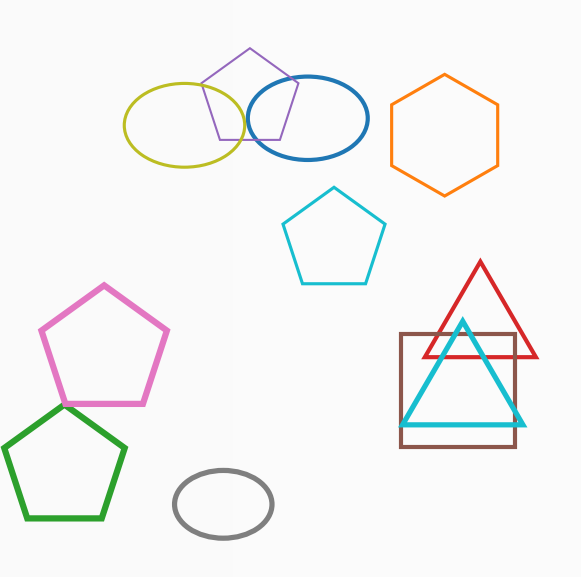[{"shape": "oval", "thickness": 2, "radius": 0.52, "center": [0.53, 0.794]}, {"shape": "hexagon", "thickness": 1.5, "radius": 0.53, "center": [0.765, 0.765]}, {"shape": "pentagon", "thickness": 3, "radius": 0.54, "center": [0.111, 0.19]}, {"shape": "triangle", "thickness": 2, "radius": 0.55, "center": [0.826, 0.436]}, {"shape": "pentagon", "thickness": 1, "radius": 0.44, "center": [0.43, 0.828]}, {"shape": "square", "thickness": 2, "radius": 0.49, "center": [0.788, 0.323]}, {"shape": "pentagon", "thickness": 3, "radius": 0.57, "center": [0.179, 0.392]}, {"shape": "oval", "thickness": 2.5, "radius": 0.42, "center": [0.384, 0.126]}, {"shape": "oval", "thickness": 1.5, "radius": 0.52, "center": [0.317, 0.782]}, {"shape": "pentagon", "thickness": 1.5, "radius": 0.46, "center": [0.575, 0.582]}, {"shape": "triangle", "thickness": 2.5, "radius": 0.6, "center": [0.796, 0.323]}]